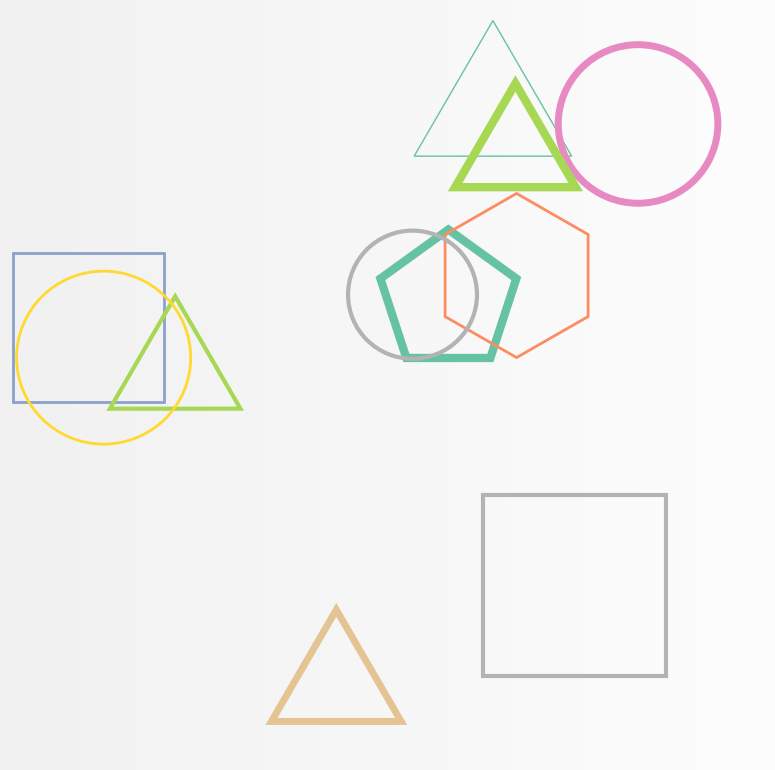[{"shape": "triangle", "thickness": 0.5, "radius": 0.59, "center": [0.636, 0.856]}, {"shape": "pentagon", "thickness": 3, "radius": 0.46, "center": [0.579, 0.61]}, {"shape": "hexagon", "thickness": 1, "radius": 0.53, "center": [0.667, 0.642]}, {"shape": "square", "thickness": 1, "radius": 0.48, "center": [0.114, 0.575]}, {"shape": "circle", "thickness": 2.5, "radius": 0.51, "center": [0.823, 0.839]}, {"shape": "triangle", "thickness": 1.5, "radius": 0.49, "center": [0.226, 0.518]}, {"shape": "triangle", "thickness": 3, "radius": 0.45, "center": [0.665, 0.802]}, {"shape": "circle", "thickness": 1, "radius": 0.56, "center": [0.134, 0.536]}, {"shape": "triangle", "thickness": 2.5, "radius": 0.48, "center": [0.434, 0.111]}, {"shape": "circle", "thickness": 1.5, "radius": 0.42, "center": [0.532, 0.617]}, {"shape": "square", "thickness": 1.5, "radius": 0.59, "center": [0.741, 0.24]}]